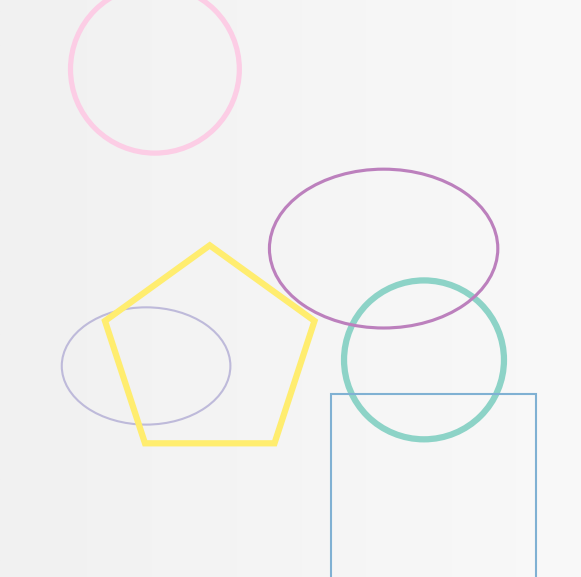[{"shape": "circle", "thickness": 3, "radius": 0.69, "center": [0.729, 0.376]}, {"shape": "oval", "thickness": 1, "radius": 0.73, "center": [0.251, 0.365]}, {"shape": "square", "thickness": 1, "radius": 0.88, "center": [0.746, 0.14]}, {"shape": "circle", "thickness": 2.5, "radius": 0.73, "center": [0.267, 0.879]}, {"shape": "oval", "thickness": 1.5, "radius": 0.98, "center": [0.66, 0.569]}, {"shape": "pentagon", "thickness": 3, "radius": 0.95, "center": [0.361, 0.385]}]